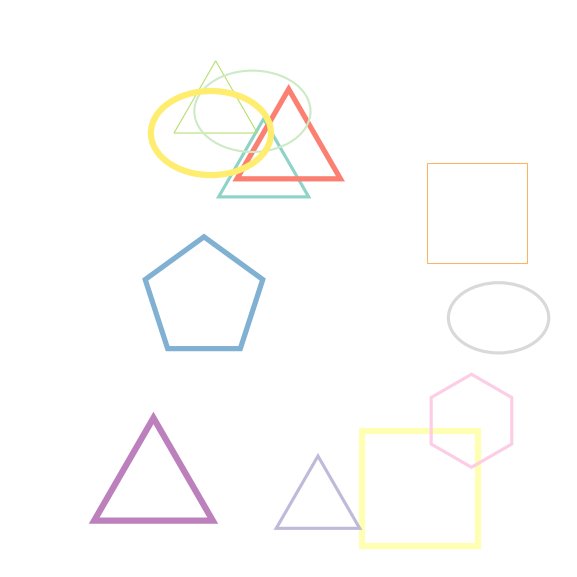[{"shape": "triangle", "thickness": 1.5, "radius": 0.45, "center": [0.457, 0.703]}, {"shape": "square", "thickness": 3, "radius": 0.5, "center": [0.727, 0.153]}, {"shape": "triangle", "thickness": 1.5, "radius": 0.42, "center": [0.551, 0.126]}, {"shape": "triangle", "thickness": 2.5, "radius": 0.52, "center": [0.5, 0.741]}, {"shape": "pentagon", "thickness": 2.5, "radius": 0.54, "center": [0.353, 0.482]}, {"shape": "square", "thickness": 0.5, "radius": 0.43, "center": [0.825, 0.631]}, {"shape": "triangle", "thickness": 0.5, "radius": 0.42, "center": [0.373, 0.81]}, {"shape": "hexagon", "thickness": 1.5, "radius": 0.4, "center": [0.816, 0.27]}, {"shape": "oval", "thickness": 1.5, "radius": 0.43, "center": [0.863, 0.449]}, {"shape": "triangle", "thickness": 3, "radius": 0.59, "center": [0.266, 0.157]}, {"shape": "oval", "thickness": 1, "radius": 0.5, "center": [0.437, 0.806]}, {"shape": "oval", "thickness": 3, "radius": 0.52, "center": [0.365, 0.769]}]